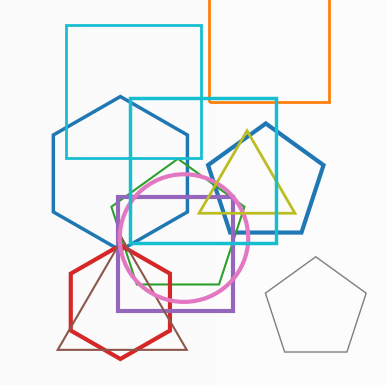[{"shape": "hexagon", "thickness": 2.5, "radius": 1.0, "center": [0.311, 0.549]}, {"shape": "pentagon", "thickness": 3, "radius": 0.78, "center": [0.686, 0.523]}, {"shape": "square", "thickness": 2, "radius": 0.77, "center": [0.694, 0.89]}, {"shape": "pentagon", "thickness": 1.5, "radius": 0.9, "center": [0.459, 0.407]}, {"shape": "hexagon", "thickness": 3, "radius": 0.74, "center": [0.311, 0.215]}, {"shape": "square", "thickness": 3, "radius": 0.74, "center": [0.453, 0.34]}, {"shape": "triangle", "thickness": 1.5, "radius": 0.96, "center": [0.315, 0.187]}, {"shape": "circle", "thickness": 3, "radius": 0.83, "center": [0.475, 0.382]}, {"shape": "pentagon", "thickness": 1, "radius": 0.68, "center": [0.815, 0.196]}, {"shape": "triangle", "thickness": 2, "radius": 0.71, "center": [0.637, 0.518]}, {"shape": "square", "thickness": 2, "radius": 0.87, "center": [0.345, 0.762]}, {"shape": "square", "thickness": 2.5, "radius": 0.94, "center": [0.525, 0.558]}]